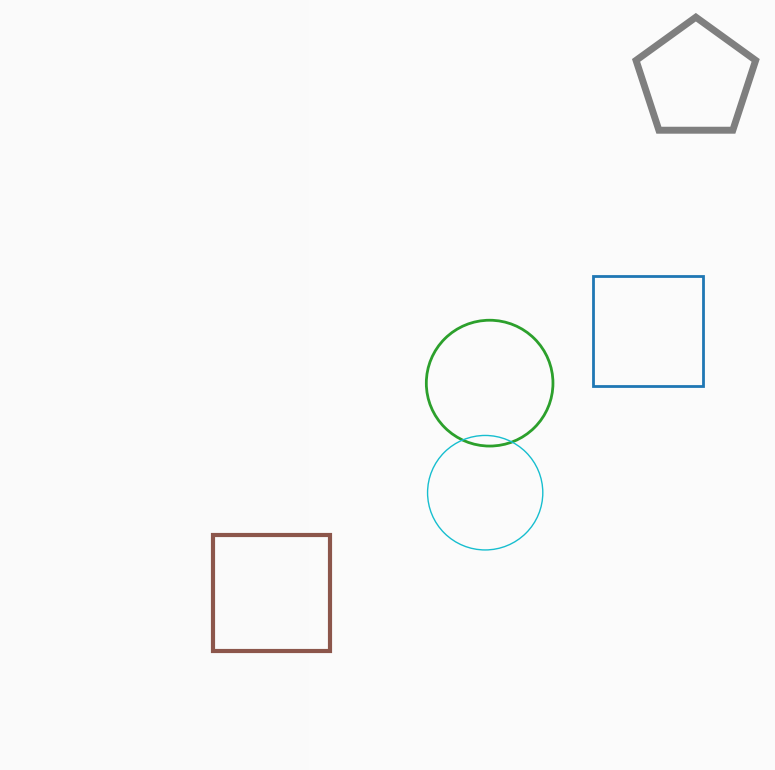[{"shape": "square", "thickness": 1, "radius": 0.35, "center": [0.836, 0.57]}, {"shape": "circle", "thickness": 1, "radius": 0.41, "center": [0.632, 0.502]}, {"shape": "square", "thickness": 1.5, "radius": 0.38, "center": [0.35, 0.229]}, {"shape": "pentagon", "thickness": 2.5, "radius": 0.41, "center": [0.898, 0.897]}, {"shape": "circle", "thickness": 0.5, "radius": 0.37, "center": [0.626, 0.36]}]